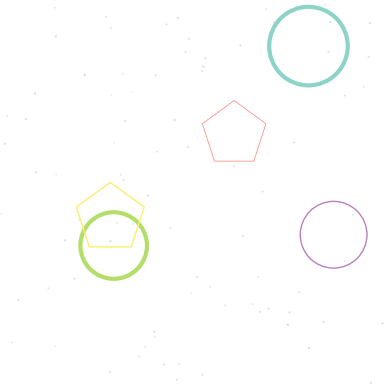[{"shape": "circle", "thickness": 3, "radius": 0.51, "center": [0.801, 0.88]}, {"shape": "pentagon", "thickness": 0.5, "radius": 0.43, "center": [0.608, 0.652]}, {"shape": "circle", "thickness": 3, "radius": 0.43, "center": [0.295, 0.362]}, {"shape": "circle", "thickness": 1, "radius": 0.43, "center": [0.867, 0.39]}, {"shape": "pentagon", "thickness": 1, "radius": 0.46, "center": [0.286, 0.434]}]